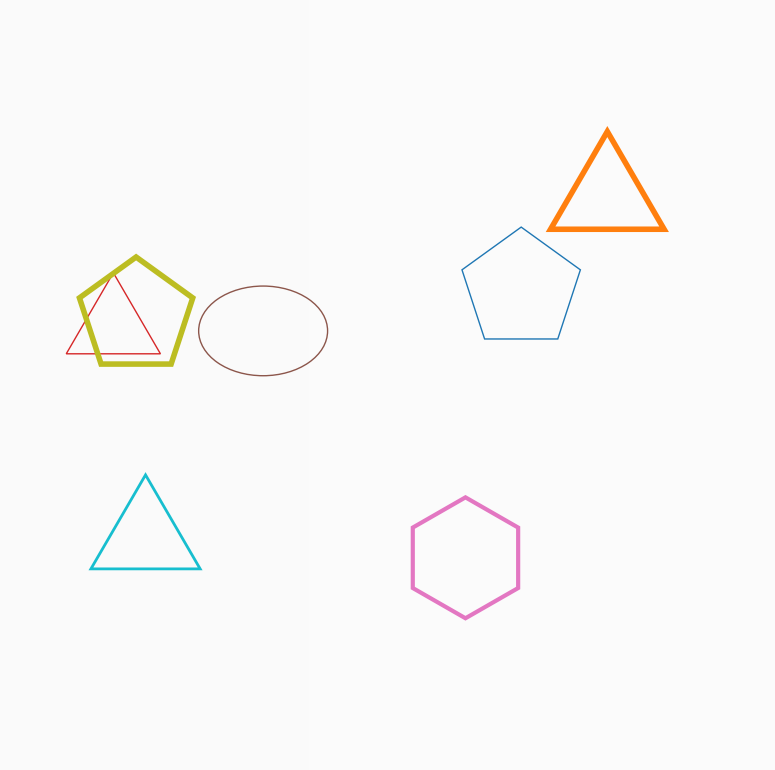[{"shape": "pentagon", "thickness": 0.5, "radius": 0.4, "center": [0.672, 0.625]}, {"shape": "triangle", "thickness": 2, "radius": 0.42, "center": [0.784, 0.745]}, {"shape": "triangle", "thickness": 0.5, "radius": 0.35, "center": [0.146, 0.576]}, {"shape": "oval", "thickness": 0.5, "radius": 0.42, "center": [0.34, 0.57]}, {"shape": "hexagon", "thickness": 1.5, "radius": 0.39, "center": [0.601, 0.276]}, {"shape": "pentagon", "thickness": 2, "radius": 0.38, "center": [0.176, 0.589]}, {"shape": "triangle", "thickness": 1, "radius": 0.41, "center": [0.188, 0.302]}]